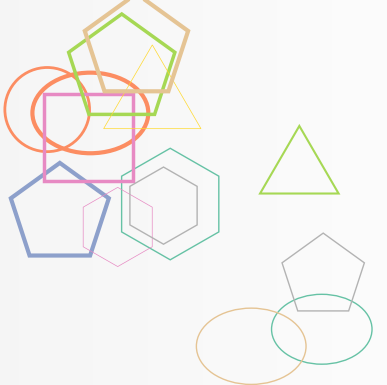[{"shape": "oval", "thickness": 1, "radius": 0.65, "center": [0.83, 0.145]}, {"shape": "hexagon", "thickness": 1, "radius": 0.72, "center": [0.439, 0.47]}, {"shape": "circle", "thickness": 2, "radius": 0.55, "center": [0.122, 0.715]}, {"shape": "oval", "thickness": 3, "radius": 0.75, "center": [0.233, 0.707]}, {"shape": "pentagon", "thickness": 3, "radius": 0.66, "center": [0.154, 0.444]}, {"shape": "hexagon", "thickness": 0.5, "radius": 0.51, "center": [0.304, 0.41]}, {"shape": "square", "thickness": 2.5, "radius": 0.57, "center": [0.228, 0.643]}, {"shape": "triangle", "thickness": 1.5, "radius": 0.58, "center": [0.772, 0.556]}, {"shape": "pentagon", "thickness": 2.5, "radius": 0.72, "center": [0.314, 0.819]}, {"shape": "triangle", "thickness": 0.5, "radius": 0.73, "center": [0.393, 0.738]}, {"shape": "pentagon", "thickness": 3, "radius": 0.7, "center": [0.352, 0.876]}, {"shape": "oval", "thickness": 1, "radius": 0.71, "center": [0.648, 0.101]}, {"shape": "hexagon", "thickness": 1, "radius": 0.5, "center": [0.422, 0.466]}, {"shape": "pentagon", "thickness": 1, "radius": 0.56, "center": [0.834, 0.283]}]